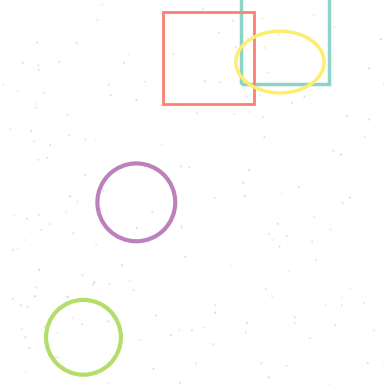[{"shape": "square", "thickness": 2.5, "radius": 0.57, "center": [0.741, 0.895]}, {"shape": "square", "thickness": 2, "radius": 0.59, "center": [0.542, 0.849]}, {"shape": "circle", "thickness": 3, "radius": 0.49, "center": [0.217, 0.124]}, {"shape": "circle", "thickness": 3, "radius": 0.51, "center": [0.354, 0.474]}, {"shape": "oval", "thickness": 2.5, "radius": 0.57, "center": [0.727, 0.839]}]